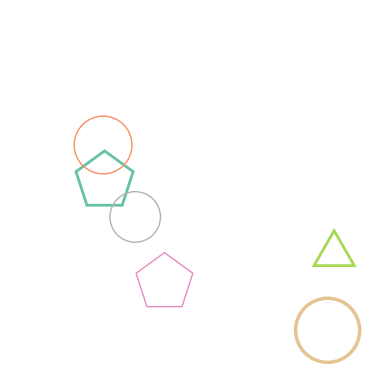[{"shape": "pentagon", "thickness": 2, "radius": 0.39, "center": [0.272, 0.53]}, {"shape": "circle", "thickness": 1, "radius": 0.38, "center": [0.268, 0.623]}, {"shape": "pentagon", "thickness": 1, "radius": 0.39, "center": [0.427, 0.266]}, {"shape": "triangle", "thickness": 2, "radius": 0.3, "center": [0.868, 0.34]}, {"shape": "circle", "thickness": 2.5, "radius": 0.42, "center": [0.851, 0.142]}, {"shape": "circle", "thickness": 1, "radius": 0.33, "center": [0.351, 0.437]}]